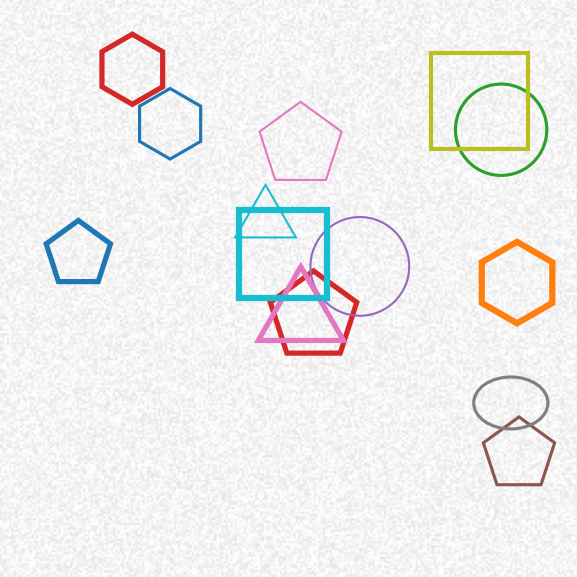[{"shape": "pentagon", "thickness": 2.5, "radius": 0.29, "center": [0.136, 0.559]}, {"shape": "hexagon", "thickness": 1.5, "radius": 0.31, "center": [0.295, 0.785]}, {"shape": "hexagon", "thickness": 3, "radius": 0.35, "center": [0.895, 0.51]}, {"shape": "circle", "thickness": 1.5, "radius": 0.4, "center": [0.868, 0.774]}, {"shape": "pentagon", "thickness": 2.5, "radius": 0.39, "center": [0.543, 0.451]}, {"shape": "hexagon", "thickness": 2.5, "radius": 0.3, "center": [0.229, 0.879]}, {"shape": "circle", "thickness": 1, "radius": 0.43, "center": [0.623, 0.538]}, {"shape": "pentagon", "thickness": 1.5, "radius": 0.32, "center": [0.899, 0.212]}, {"shape": "pentagon", "thickness": 1, "radius": 0.37, "center": [0.521, 0.748]}, {"shape": "triangle", "thickness": 2.5, "radius": 0.43, "center": [0.521, 0.452]}, {"shape": "oval", "thickness": 1.5, "radius": 0.32, "center": [0.885, 0.301]}, {"shape": "square", "thickness": 2, "radius": 0.42, "center": [0.83, 0.825]}, {"shape": "square", "thickness": 3, "radius": 0.38, "center": [0.49, 0.559]}, {"shape": "triangle", "thickness": 1, "radius": 0.3, "center": [0.46, 0.618]}]